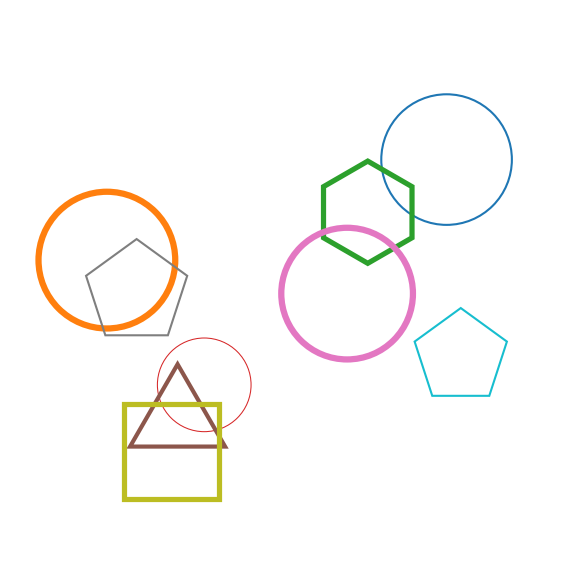[{"shape": "circle", "thickness": 1, "radius": 0.57, "center": [0.773, 0.723]}, {"shape": "circle", "thickness": 3, "radius": 0.59, "center": [0.185, 0.549]}, {"shape": "hexagon", "thickness": 2.5, "radius": 0.44, "center": [0.637, 0.632]}, {"shape": "circle", "thickness": 0.5, "radius": 0.41, "center": [0.354, 0.333]}, {"shape": "triangle", "thickness": 2, "radius": 0.48, "center": [0.307, 0.273]}, {"shape": "circle", "thickness": 3, "radius": 0.57, "center": [0.601, 0.491]}, {"shape": "pentagon", "thickness": 1, "radius": 0.46, "center": [0.237, 0.493]}, {"shape": "square", "thickness": 2.5, "radius": 0.41, "center": [0.296, 0.217]}, {"shape": "pentagon", "thickness": 1, "radius": 0.42, "center": [0.798, 0.382]}]